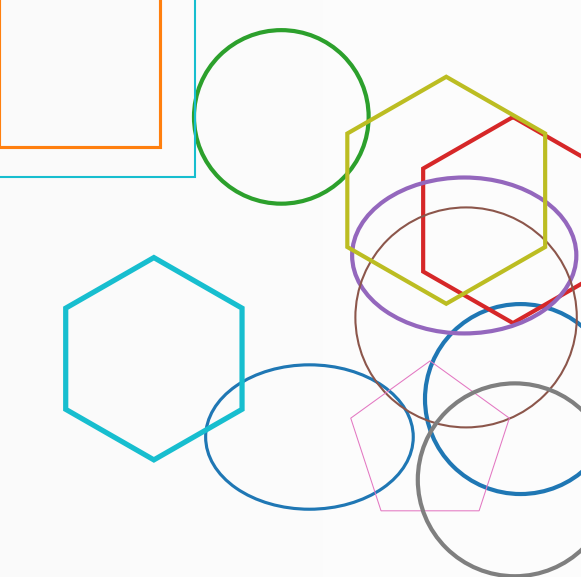[{"shape": "circle", "thickness": 2, "radius": 0.82, "center": [0.896, 0.308]}, {"shape": "oval", "thickness": 1.5, "radius": 0.89, "center": [0.532, 0.242]}, {"shape": "square", "thickness": 1.5, "radius": 0.69, "center": [0.137, 0.884]}, {"shape": "circle", "thickness": 2, "radius": 0.75, "center": [0.484, 0.797]}, {"shape": "hexagon", "thickness": 2, "radius": 0.89, "center": [0.883, 0.618]}, {"shape": "oval", "thickness": 2, "radius": 0.96, "center": [0.799, 0.557]}, {"shape": "circle", "thickness": 1, "radius": 0.95, "center": [0.802, 0.45]}, {"shape": "pentagon", "thickness": 0.5, "radius": 0.72, "center": [0.74, 0.231]}, {"shape": "circle", "thickness": 2, "radius": 0.83, "center": [0.886, 0.168]}, {"shape": "hexagon", "thickness": 2, "radius": 0.98, "center": [0.768, 0.67]}, {"shape": "hexagon", "thickness": 2.5, "radius": 0.88, "center": [0.265, 0.378]}, {"shape": "square", "thickness": 1, "radius": 0.89, "center": [0.158, 0.871]}]